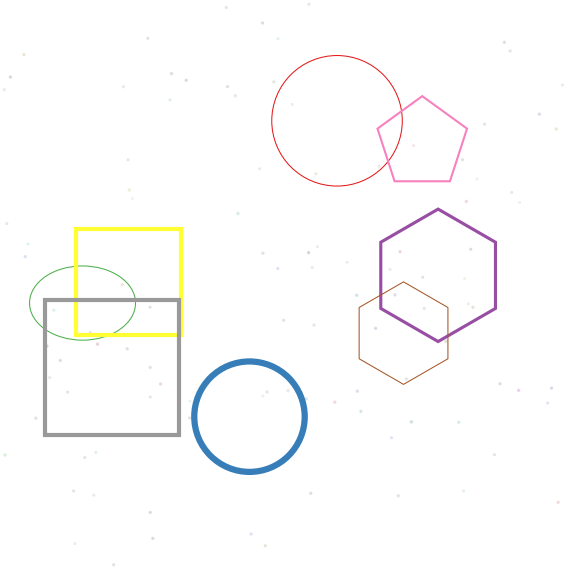[{"shape": "circle", "thickness": 0.5, "radius": 0.57, "center": [0.584, 0.79]}, {"shape": "circle", "thickness": 3, "radius": 0.48, "center": [0.432, 0.278]}, {"shape": "oval", "thickness": 0.5, "radius": 0.46, "center": [0.143, 0.474]}, {"shape": "hexagon", "thickness": 1.5, "radius": 0.57, "center": [0.759, 0.522]}, {"shape": "square", "thickness": 2, "radius": 0.46, "center": [0.222, 0.511]}, {"shape": "hexagon", "thickness": 0.5, "radius": 0.44, "center": [0.699, 0.422]}, {"shape": "pentagon", "thickness": 1, "radius": 0.41, "center": [0.731, 0.751]}, {"shape": "square", "thickness": 2, "radius": 0.58, "center": [0.194, 0.362]}]